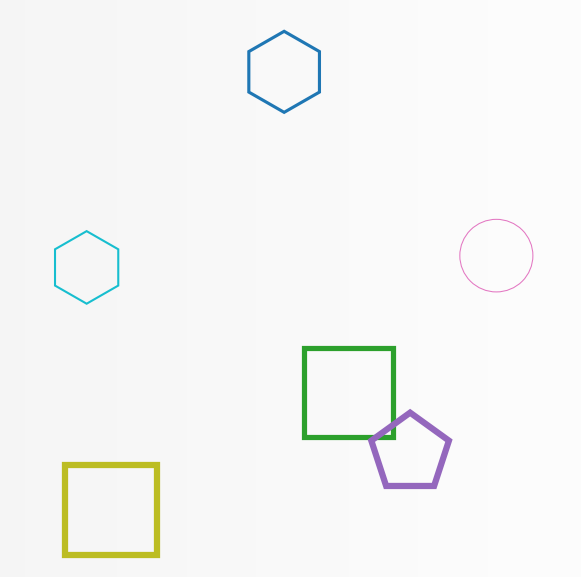[{"shape": "hexagon", "thickness": 1.5, "radius": 0.35, "center": [0.489, 0.875]}, {"shape": "square", "thickness": 2.5, "radius": 0.38, "center": [0.599, 0.319]}, {"shape": "pentagon", "thickness": 3, "radius": 0.35, "center": [0.706, 0.214]}, {"shape": "circle", "thickness": 0.5, "radius": 0.31, "center": [0.854, 0.556]}, {"shape": "square", "thickness": 3, "radius": 0.39, "center": [0.191, 0.116]}, {"shape": "hexagon", "thickness": 1, "radius": 0.31, "center": [0.149, 0.536]}]